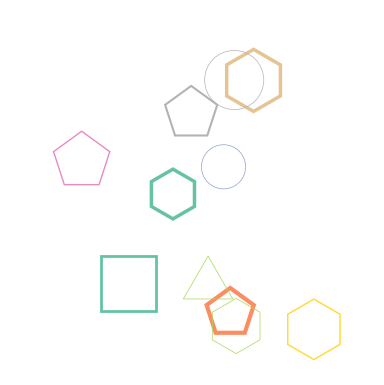[{"shape": "square", "thickness": 2, "radius": 0.36, "center": [0.335, 0.264]}, {"shape": "hexagon", "thickness": 2.5, "radius": 0.32, "center": [0.449, 0.496]}, {"shape": "pentagon", "thickness": 3, "radius": 0.32, "center": [0.598, 0.188]}, {"shape": "circle", "thickness": 0.5, "radius": 0.29, "center": [0.581, 0.567]}, {"shape": "pentagon", "thickness": 1, "radius": 0.38, "center": [0.212, 0.582]}, {"shape": "hexagon", "thickness": 0.5, "radius": 0.36, "center": [0.613, 0.153]}, {"shape": "triangle", "thickness": 0.5, "radius": 0.37, "center": [0.54, 0.261]}, {"shape": "hexagon", "thickness": 1, "radius": 0.39, "center": [0.815, 0.145]}, {"shape": "hexagon", "thickness": 2.5, "radius": 0.4, "center": [0.659, 0.791]}, {"shape": "circle", "thickness": 0.5, "radius": 0.38, "center": [0.608, 0.792]}, {"shape": "pentagon", "thickness": 1.5, "radius": 0.36, "center": [0.497, 0.706]}]